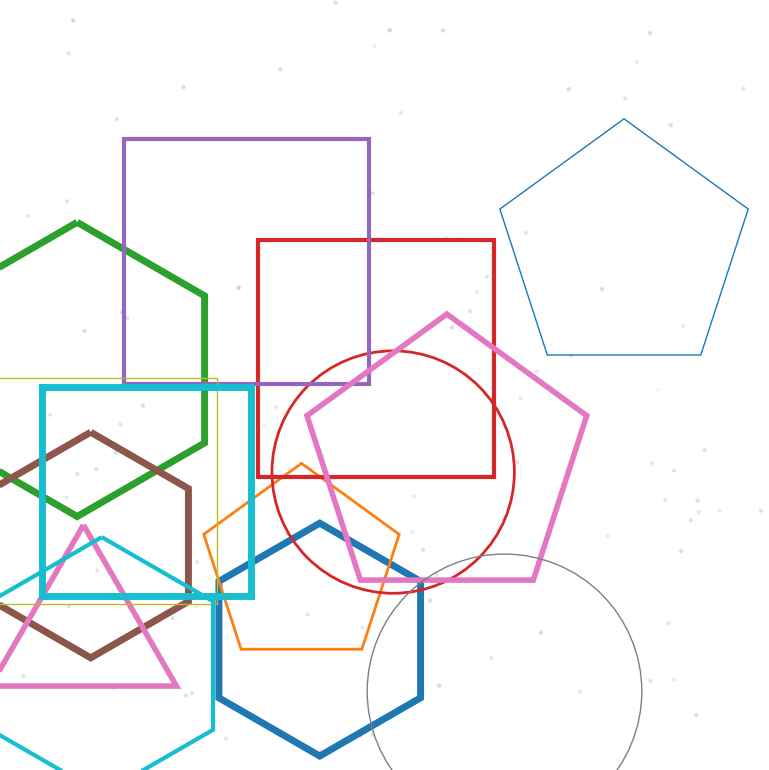[{"shape": "pentagon", "thickness": 0.5, "radius": 0.85, "center": [0.81, 0.676]}, {"shape": "hexagon", "thickness": 2.5, "radius": 0.76, "center": [0.415, 0.169]}, {"shape": "pentagon", "thickness": 1, "radius": 0.67, "center": [0.392, 0.265]}, {"shape": "hexagon", "thickness": 2.5, "radius": 0.96, "center": [0.1, 0.52]}, {"shape": "square", "thickness": 1.5, "radius": 0.77, "center": [0.488, 0.535]}, {"shape": "circle", "thickness": 1, "radius": 0.79, "center": [0.511, 0.387]}, {"shape": "square", "thickness": 1.5, "radius": 0.8, "center": [0.32, 0.661]}, {"shape": "hexagon", "thickness": 2.5, "radius": 0.73, "center": [0.118, 0.292]}, {"shape": "triangle", "thickness": 2, "radius": 0.7, "center": [0.108, 0.179]}, {"shape": "pentagon", "thickness": 2, "radius": 0.96, "center": [0.58, 0.401]}, {"shape": "circle", "thickness": 0.5, "radius": 0.89, "center": [0.655, 0.102]}, {"shape": "square", "thickness": 0.5, "radius": 0.73, "center": [0.136, 0.362]}, {"shape": "hexagon", "thickness": 1.5, "radius": 0.83, "center": [0.132, 0.136]}, {"shape": "square", "thickness": 2.5, "radius": 0.68, "center": [0.191, 0.362]}]